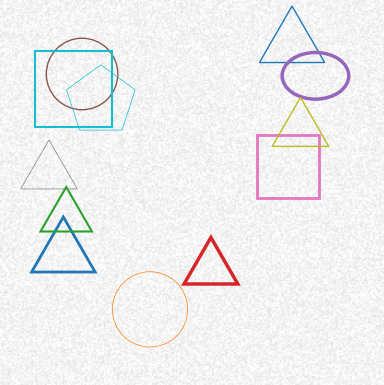[{"shape": "triangle", "thickness": 1, "radius": 0.49, "center": [0.759, 0.886]}, {"shape": "triangle", "thickness": 2, "radius": 0.48, "center": [0.165, 0.341]}, {"shape": "circle", "thickness": 0.5, "radius": 0.49, "center": [0.39, 0.196]}, {"shape": "triangle", "thickness": 1.5, "radius": 0.39, "center": [0.172, 0.437]}, {"shape": "triangle", "thickness": 2.5, "radius": 0.4, "center": [0.548, 0.303]}, {"shape": "oval", "thickness": 2.5, "radius": 0.43, "center": [0.819, 0.803]}, {"shape": "circle", "thickness": 1, "radius": 0.46, "center": [0.213, 0.808]}, {"shape": "square", "thickness": 2, "radius": 0.4, "center": [0.747, 0.568]}, {"shape": "triangle", "thickness": 0.5, "radius": 0.42, "center": [0.127, 0.552]}, {"shape": "triangle", "thickness": 1, "radius": 0.42, "center": [0.781, 0.662]}, {"shape": "square", "thickness": 1.5, "radius": 0.49, "center": [0.191, 0.769]}, {"shape": "pentagon", "thickness": 0.5, "radius": 0.47, "center": [0.262, 0.738]}]